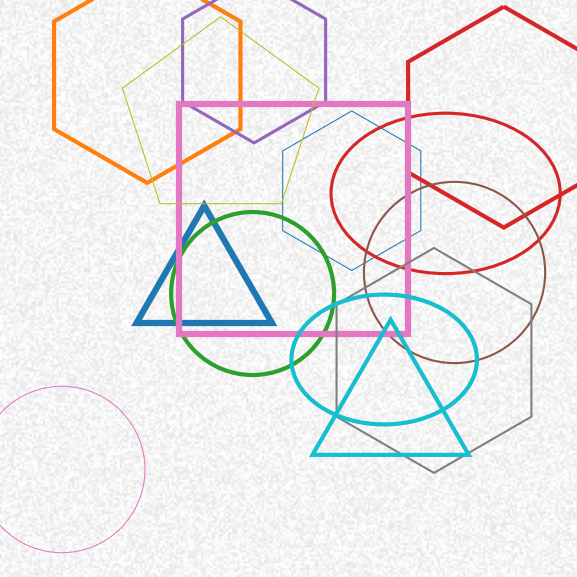[{"shape": "triangle", "thickness": 3, "radius": 0.68, "center": [0.354, 0.508]}, {"shape": "hexagon", "thickness": 0.5, "radius": 0.69, "center": [0.609, 0.669]}, {"shape": "hexagon", "thickness": 2, "radius": 0.93, "center": [0.255, 0.869]}, {"shape": "circle", "thickness": 2, "radius": 0.71, "center": [0.437, 0.491]}, {"shape": "oval", "thickness": 1.5, "radius": 0.99, "center": [0.772, 0.664]}, {"shape": "hexagon", "thickness": 2, "radius": 0.96, "center": [0.872, 0.796]}, {"shape": "hexagon", "thickness": 1.5, "radius": 0.71, "center": [0.44, 0.895]}, {"shape": "circle", "thickness": 1, "radius": 0.78, "center": [0.787, 0.527]}, {"shape": "circle", "thickness": 0.5, "radius": 0.72, "center": [0.107, 0.186]}, {"shape": "square", "thickness": 3, "radius": 0.99, "center": [0.508, 0.62]}, {"shape": "hexagon", "thickness": 1, "radius": 0.97, "center": [0.751, 0.375]}, {"shape": "pentagon", "thickness": 0.5, "radius": 0.89, "center": [0.382, 0.791]}, {"shape": "oval", "thickness": 2, "radius": 0.8, "center": [0.665, 0.377]}, {"shape": "triangle", "thickness": 2, "radius": 0.78, "center": [0.676, 0.29]}]